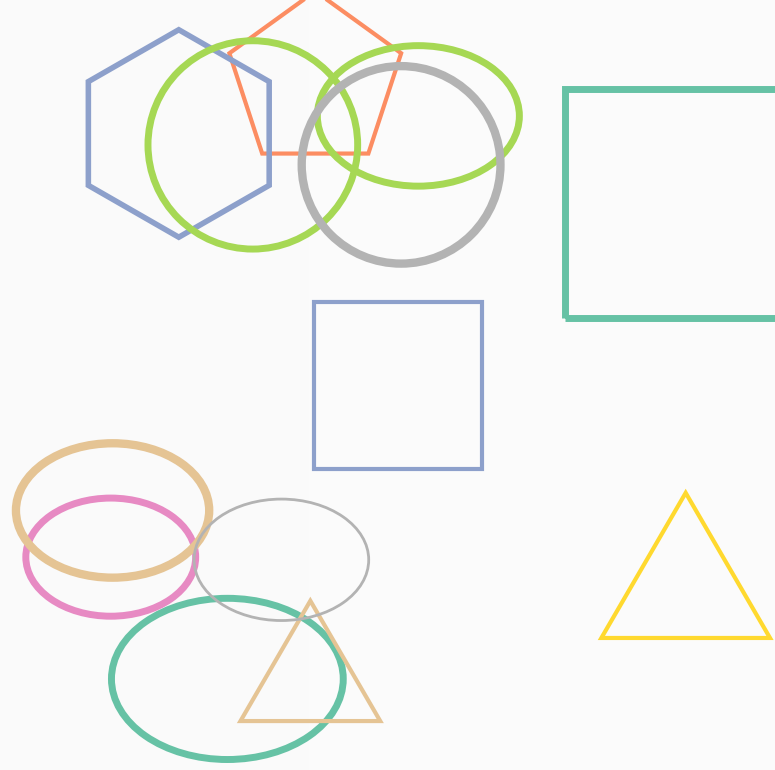[{"shape": "oval", "thickness": 2.5, "radius": 0.75, "center": [0.293, 0.118]}, {"shape": "square", "thickness": 2.5, "radius": 0.74, "center": [0.877, 0.736]}, {"shape": "pentagon", "thickness": 1.5, "radius": 0.58, "center": [0.407, 0.895]}, {"shape": "hexagon", "thickness": 2, "radius": 0.67, "center": [0.231, 0.827]}, {"shape": "square", "thickness": 1.5, "radius": 0.54, "center": [0.514, 0.499]}, {"shape": "oval", "thickness": 2.5, "radius": 0.55, "center": [0.143, 0.276]}, {"shape": "circle", "thickness": 2.5, "radius": 0.68, "center": [0.326, 0.812]}, {"shape": "oval", "thickness": 2.5, "radius": 0.65, "center": [0.54, 0.849]}, {"shape": "triangle", "thickness": 1.5, "radius": 0.63, "center": [0.885, 0.234]}, {"shape": "triangle", "thickness": 1.5, "radius": 0.52, "center": [0.4, 0.116]}, {"shape": "oval", "thickness": 3, "radius": 0.62, "center": [0.145, 0.337]}, {"shape": "oval", "thickness": 1, "radius": 0.56, "center": [0.363, 0.273]}, {"shape": "circle", "thickness": 3, "radius": 0.64, "center": [0.518, 0.786]}]